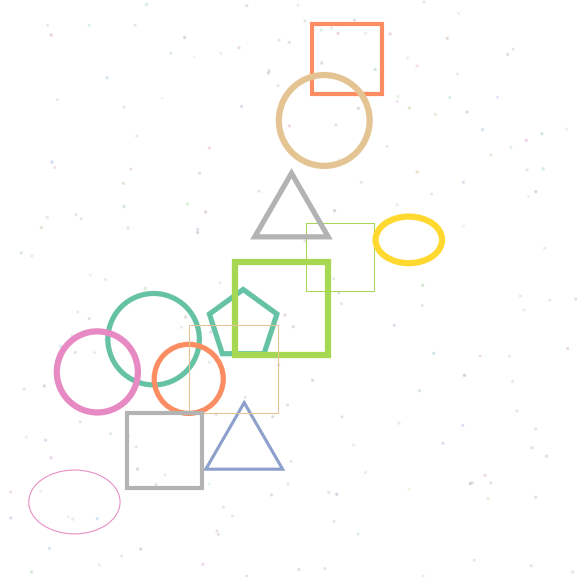[{"shape": "circle", "thickness": 2.5, "radius": 0.4, "center": [0.266, 0.412]}, {"shape": "pentagon", "thickness": 2.5, "radius": 0.31, "center": [0.421, 0.436]}, {"shape": "square", "thickness": 2, "radius": 0.3, "center": [0.6, 0.897]}, {"shape": "circle", "thickness": 2.5, "radius": 0.3, "center": [0.327, 0.343]}, {"shape": "triangle", "thickness": 1.5, "radius": 0.38, "center": [0.423, 0.225]}, {"shape": "circle", "thickness": 3, "radius": 0.35, "center": [0.169, 0.355]}, {"shape": "oval", "thickness": 0.5, "radius": 0.4, "center": [0.129, 0.13]}, {"shape": "square", "thickness": 0.5, "radius": 0.29, "center": [0.589, 0.553]}, {"shape": "square", "thickness": 3, "radius": 0.4, "center": [0.488, 0.465]}, {"shape": "oval", "thickness": 3, "radius": 0.29, "center": [0.708, 0.584]}, {"shape": "circle", "thickness": 3, "radius": 0.39, "center": [0.561, 0.791]}, {"shape": "square", "thickness": 0.5, "radius": 0.38, "center": [0.404, 0.36]}, {"shape": "square", "thickness": 2, "radius": 0.32, "center": [0.284, 0.219]}, {"shape": "triangle", "thickness": 2.5, "radius": 0.37, "center": [0.505, 0.626]}]